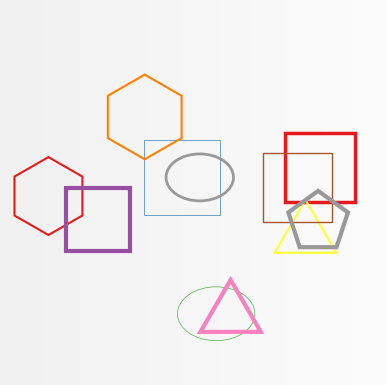[{"shape": "hexagon", "thickness": 1.5, "radius": 0.51, "center": [0.125, 0.491]}, {"shape": "square", "thickness": 2.5, "radius": 0.45, "center": [0.825, 0.564]}, {"shape": "square", "thickness": 0.5, "radius": 0.49, "center": [0.47, 0.539]}, {"shape": "oval", "thickness": 0.5, "radius": 0.5, "center": [0.558, 0.185]}, {"shape": "square", "thickness": 3, "radius": 0.41, "center": [0.253, 0.429]}, {"shape": "hexagon", "thickness": 1.5, "radius": 0.55, "center": [0.373, 0.696]}, {"shape": "triangle", "thickness": 1.5, "radius": 0.46, "center": [0.788, 0.389]}, {"shape": "square", "thickness": 1, "radius": 0.45, "center": [0.767, 0.512]}, {"shape": "triangle", "thickness": 3, "radius": 0.45, "center": [0.595, 0.183]}, {"shape": "oval", "thickness": 2, "radius": 0.44, "center": [0.515, 0.539]}, {"shape": "pentagon", "thickness": 3, "radius": 0.4, "center": [0.821, 0.423]}]